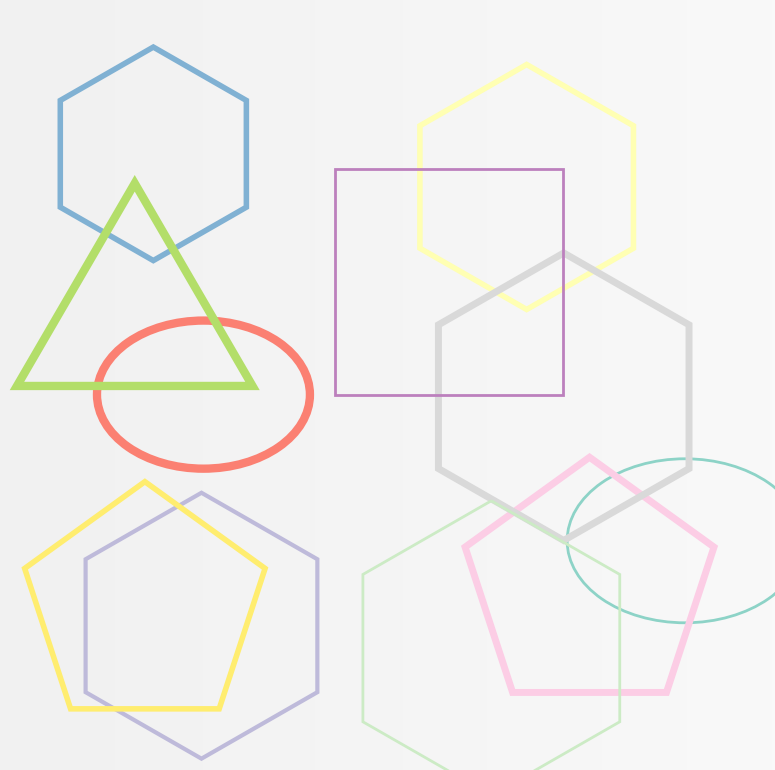[{"shape": "oval", "thickness": 1, "radius": 0.76, "center": [0.884, 0.298]}, {"shape": "hexagon", "thickness": 2, "radius": 0.8, "center": [0.68, 0.757]}, {"shape": "hexagon", "thickness": 1.5, "radius": 0.86, "center": [0.26, 0.187]}, {"shape": "oval", "thickness": 3, "radius": 0.69, "center": [0.263, 0.488]}, {"shape": "hexagon", "thickness": 2, "radius": 0.69, "center": [0.198, 0.8]}, {"shape": "triangle", "thickness": 3, "radius": 0.88, "center": [0.174, 0.586]}, {"shape": "pentagon", "thickness": 2.5, "radius": 0.84, "center": [0.761, 0.237]}, {"shape": "hexagon", "thickness": 2.5, "radius": 0.93, "center": [0.727, 0.485]}, {"shape": "square", "thickness": 1, "radius": 0.74, "center": [0.58, 0.634]}, {"shape": "hexagon", "thickness": 1, "radius": 0.96, "center": [0.634, 0.158]}, {"shape": "pentagon", "thickness": 2, "radius": 0.82, "center": [0.187, 0.211]}]